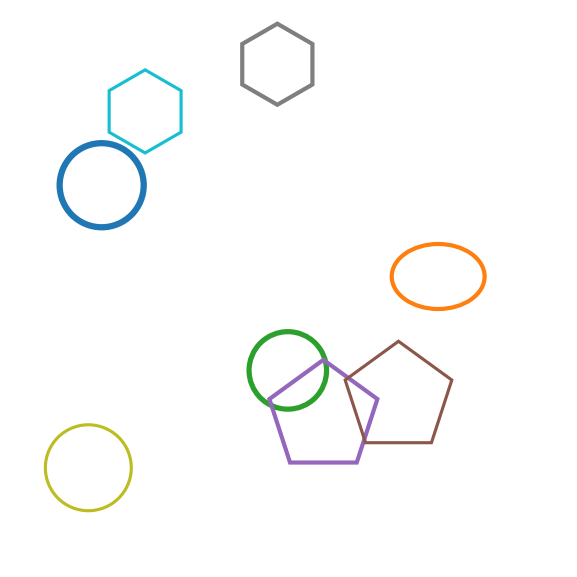[{"shape": "circle", "thickness": 3, "radius": 0.36, "center": [0.176, 0.678]}, {"shape": "oval", "thickness": 2, "radius": 0.4, "center": [0.759, 0.52]}, {"shape": "circle", "thickness": 2.5, "radius": 0.34, "center": [0.498, 0.358]}, {"shape": "pentagon", "thickness": 2, "radius": 0.49, "center": [0.56, 0.278]}, {"shape": "pentagon", "thickness": 1.5, "radius": 0.49, "center": [0.69, 0.311]}, {"shape": "hexagon", "thickness": 2, "radius": 0.35, "center": [0.48, 0.888]}, {"shape": "circle", "thickness": 1.5, "radius": 0.37, "center": [0.153, 0.189]}, {"shape": "hexagon", "thickness": 1.5, "radius": 0.36, "center": [0.251, 0.806]}]